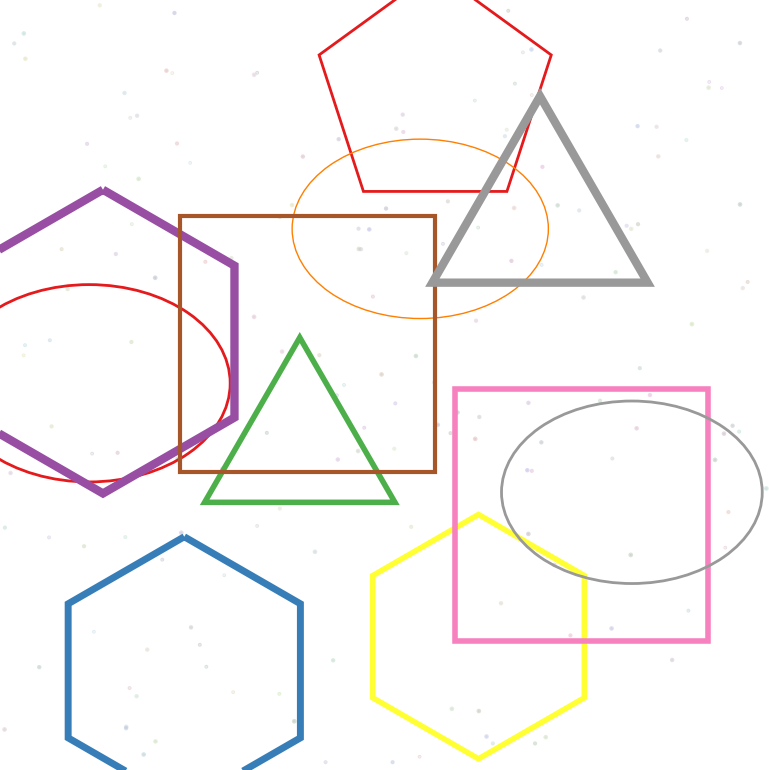[{"shape": "pentagon", "thickness": 1, "radius": 0.79, "center": [0.565, 0.88]}, {"shape": "oval", "thickness": 1, "radius": 0.92, "center": [0.116, 0.502]}, {"shape": "hexagon", "thickness": 2.5, "radius": 0.87, "center": [0.239, 0.129]}, {"shape": "triangle", "thickness": 2, "radius": 0.71, "center": [0.389, 0.419]}, {"shape": "hexagon", "thickness": 3, "radius": 0.99, "center": [0.134, 0.556]}, {"shape": "oval", "thickness": 0.5, "radius": 0.83, "center": [0.546, 0.703]}, {"shape": "hexagon", "thickness": 2, "radius": 0.79, "center": [0.621, 0.173]}, {"shape": "square", "thickness": 1.5, "radius": 0.83, "center": [0.399, 0.553]}, {"shape": "square", "thickness": 2, "radius": 0.82, "center": [0.755, 0.331]}, {"shape": "oval", "thickness": 1, "radius": 0.85, "center": [0.821, 0.361]}, {"shape": "triangle", "thickness": 3, "radius": 0.81, "center": [0.701, 0.714]}]